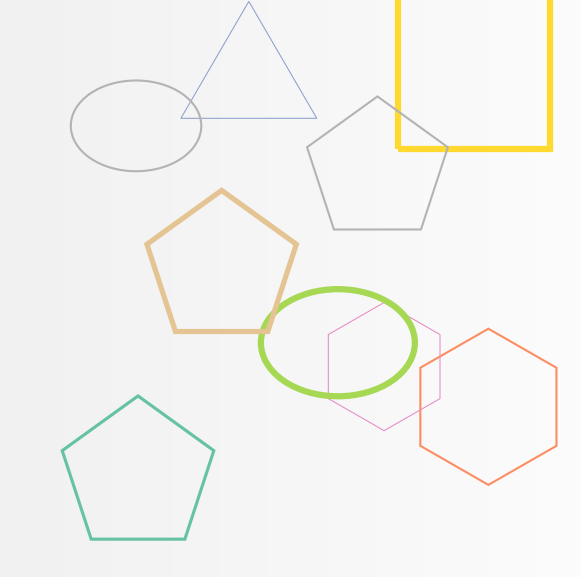[{"shape": "pentagon", "thickness": 1.5, "radius": 0.69, "center": [0.237, 0.176]}, {"shape": "hexagon", "thickness": 1, "radius": 0.68, "center": [0.84, 0.295]}, {"shape": "triangle", "thickness": 0.5, "radius": 0.67, "center": [0.428, 0.862]}, {"shape": "hexagon", "thickness": 0.5, "radius": 0.55, "center": [0.661, 0.364]}, {"shape": "oval", "thickness": 3, "radius": 0.66, "center": [0.581, 0.406]}, {"shape": "square", "thickness": 3, "radius": 0.65, "center": [0.816, 0.873]}, {"shape": "pentagon", "thickness": 2.5, "radius": 0.68, "center": [0.381, 0.534]}, {"shape": "pentagon", "thickness": 1, "radius": 0.64, "center": [0.649, 0.705]}, {"shape": "oval", "thickness": 1, "radius": 0.56, "center": [0.234, 0.781]}]